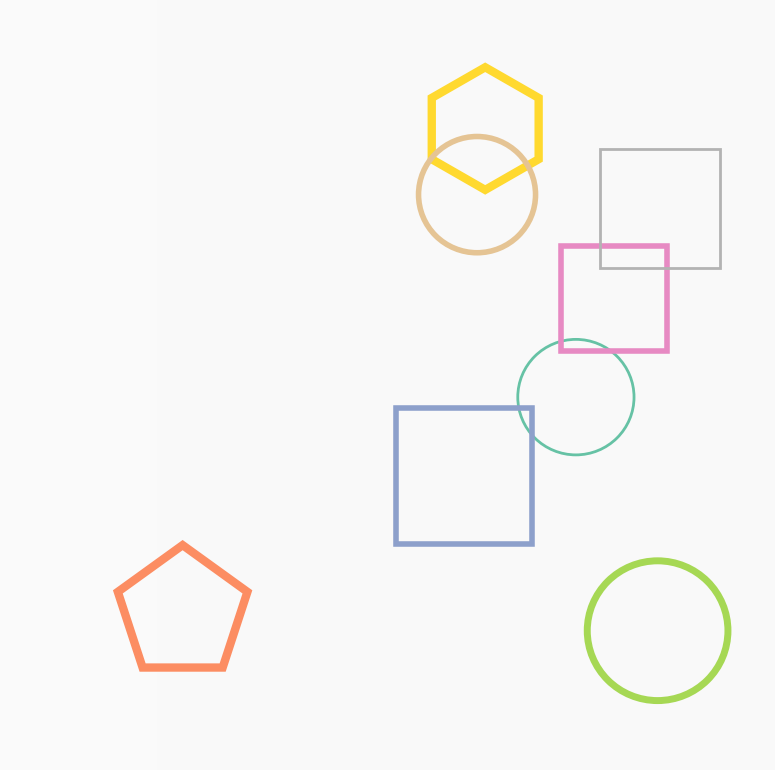[{"shape": "circle", "thickness": 1, "radius": 0.38, "center": [0.743, 0.484]}, {"shape": "pentagon", "thickness": 3, "radius": 0.44, "center": [0.236, 0.204]}, {"shape": "square", "thickness": 2, "radius": 0.44, "center": [0.599, 0.382]}, {"shape": "square", "thickness": 2, "radius": 0.34, "center": [0.792, 0.612]}, {"shape": "circle", "thickness": 2.5, "radius": 0.45, "center": [0.849, 0.181]}, {"shape": "hexagon", "thickness": 3, "radius": 0.4, "center": [0.626, 0.833]}, {"shape": "circle", "thickness": 2, "radius": 0.38, "center": [0.616, 0.747]}, {"shape": "square", "thickness": 1, "radius": 0.39, "center": [0.851, 0.73]}]